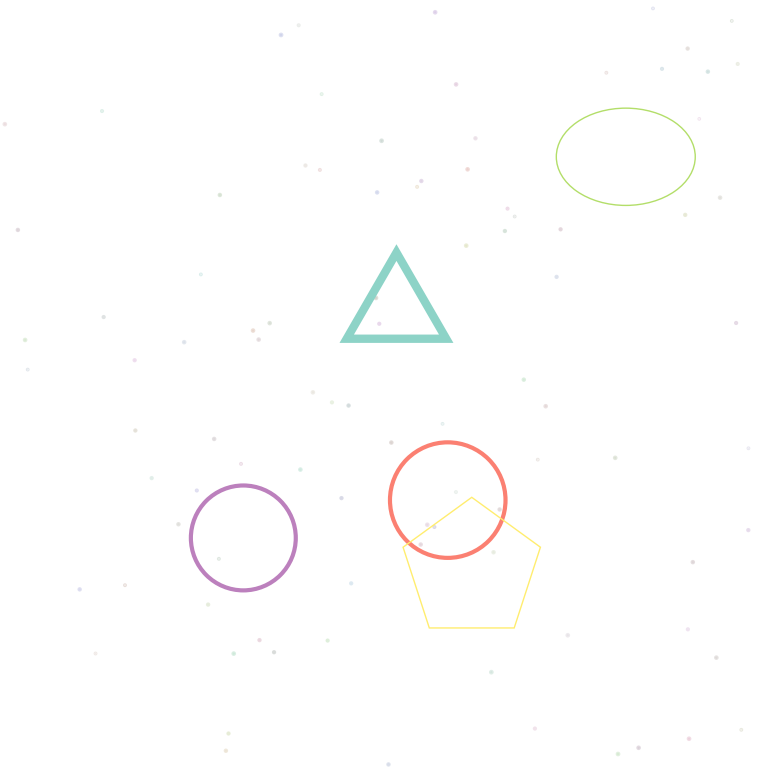[{"shape": "triangle", "thickness": 3, "radius": 0.37, "center": [0.515, 0.597]}, {"shape": "circle", "thickness": 1.5, "radius": 0.38, "center": [0.581, 0.351]}, {"shape": "oval", "thickness": 0.5, "radius": 0.45, "center": [0.813, 0.796]}, {"shape": "circle", "thickness": 1.5, "radius": 0.34, "center": [0.316, 0.301]}, {"shape": "pentagon", "thickness": 0.5, "radius": 0.47, "center": [0.613, 0.26]}]